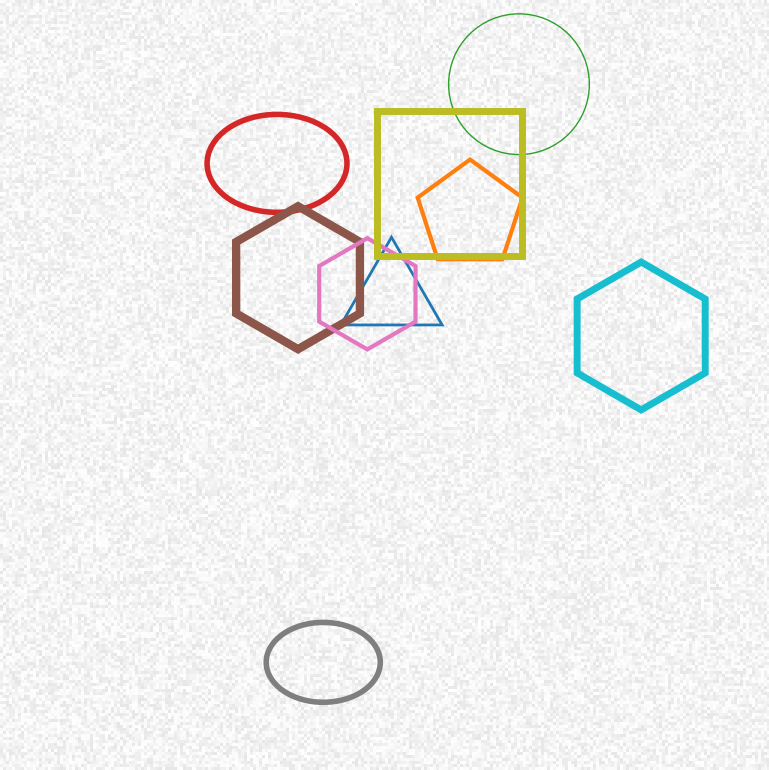[{"shape": "triangle", "thickness": 1, "radius": 0.38, "center": [0.508, 0.616]}, {"shape": "pentagon", "thickness": 1.5, "radius": 0.36, "center": [0.61, 0.721]}, {"shape": "circle", "thickness": 0.5, "radius": 0.46, "center": [0.674, 0.891]}, {"shape": "oval", "thickness": 2, "radius": 0.45, "center": [0.36, 0.788]}, {"shape": "hexagon", "thickness": 3, "radius": 0.46, "center": [0.387, 0.639]}, {"shape": "hexagon", "thickness": 1.5, "radius": 0.36, "center": [0.477, 0.618]}, {"shape": "oval", "thickness": 2, "radius": 0.37, "center": [0.42, 0.14]}, {"shape": "square", "thickness": 2.5, "radius": 0.47, "center": [0.584, 0.762]}, {"shape": "hexagon", "thickness": 2.5, "radius": 0.48, "center": [0.833, 0.564]}]